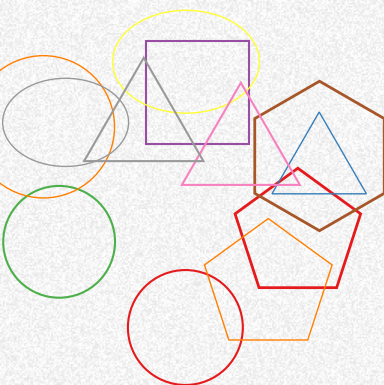[{"shape": "circle", "thickness": 1.5, "radius": 0.75, "center": [0.481, 0.149]}, {"shape": "pentagon", "thickness": 2, "radius": 0.86, "center": [0.774, 0.392]}, {"shape": "triangle", "thickness": 1, "radius": 0.71, "center": [0.829, 0.567]}, {"shape": "circle", "thickness": 1.5, "radius": 0.73, "center": [0.154, 0.372]}, {"shape": "square", "thickness": 1.5, "radius": 0.67, "center": [0.514, 0.76]}, {"shape": "pentagon", "thickness": 1, "radius": 0.87, "center": [0.697, 0.258]}, {"shape": "circle", "thickness": 1, "radius": 0.92, "center": [0.113, 0.671]}, {"shape": "oval", "thickness": 1, "radius": 0.95, "center": [0.483, 0.84]}, {"shape": "hexagon", "thickness": 2, "radius": 0.97, "center": [0.83, 0.595]}, {"shape": "triangle", "thickness": 1.5, "radius": 0.88, "center": [0.626, 0.608]}, {"shape": "oval", "thickness": 1, "radius": 0.82, "center": [0.17, 0.682]}, {"shape": "triangle", "thickness": 1.5, "radius": 0.9, "center": [0.373, 0.671]}]